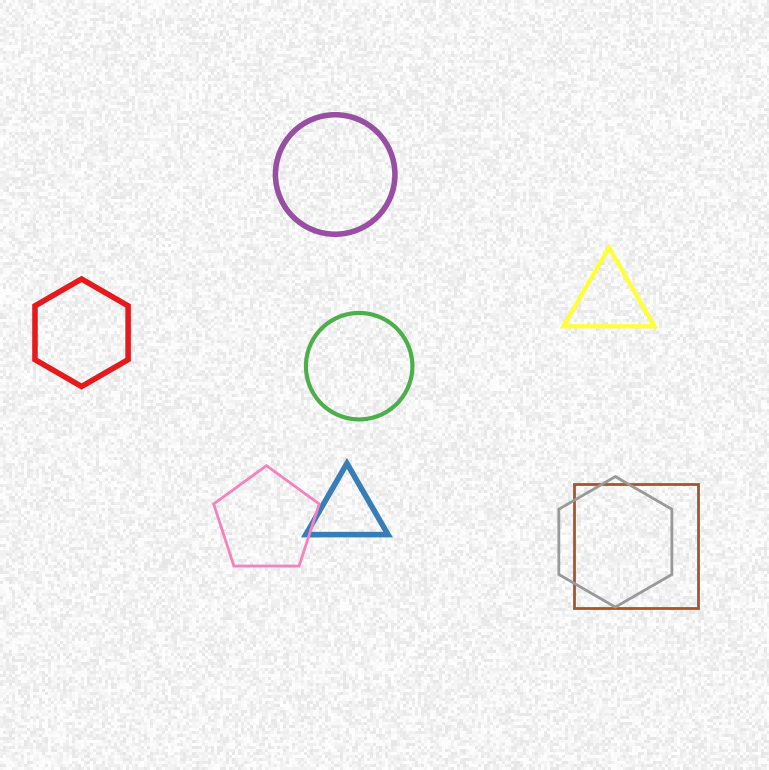[{"shape": "hexagon", "thickness": 2, "radius": 0.35, "center": [0.106, 0.568]}, {"shape": "triangle", "thickness": 2, "radius": 0.31, "center": [0.451, 0.337]}, {"shape": "circle", "thickness": 1.5, "radius": 0.35, "center": [0.466, 0.524]}, {"shape": "circle", "thickness": 2, "radius": 0.39, "center": [0.435, 0.773]}, {"shape": "triangle", "thickness": 1.5, "radius": 0.34, "center": [0.791, 0.61]}, {"shape": "square", "thickness": 1, "radius": 0.4, "center": [0.826, 0.291]}, {"shape": "pentagon", "thickness": 1, "radius": 0.36, "center": [0.346, 0.323]}, {"shape": "hexagon", "thickness": 1, "radius": 0.42, "center": [0.799, 0.296]}]